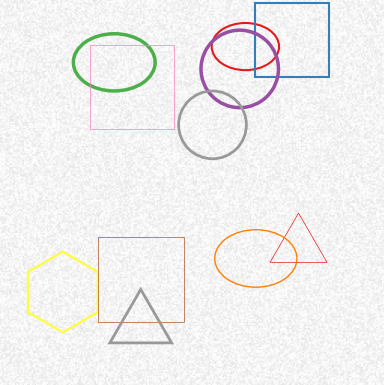[{"shape": "oval", "thickness": 1.5, "radius": 0.44, "center": [0.637, 0.879]}, {"shape": "triangle", "thickness": 0.5, "radius": 0.43, "center": [0.775, 0.361]}, {"shape": "square", "thickness": 1.5, "radius": 0.48, "center": [0.758, 0.897]}, {"shape": "oval", "thickness": 2.5, "radius": 0.53, "center": [0.297, 0.838]}, {"shape": "circle", "thickness": 2.5, "radius": 0.5, "center": [0.623, 0.821]}, {"shape": "oval", "thickness": 1, "radius": 0.53, "center": [0.664, 0.329]}, {"shape": "hexagon", "thickness": 1.5, "radius": 0.52, "center": [0.163, 0.242]}, {"shape": "square", "thickness": 0.5, "radius": 0.55, "center": [0.366, 0.274]}, {"shape": "square", "thickness": 0.5, "radius": 0.54, "center": [0.342, 0.774]}, {"shape": "triangle", "thickness": 2, "radius": 0.46, "center": [0.366, 0.156]}, {"shape": "circle", "thickness": 2, "radius": 0.44, "center": [0.552, 0.676]}]